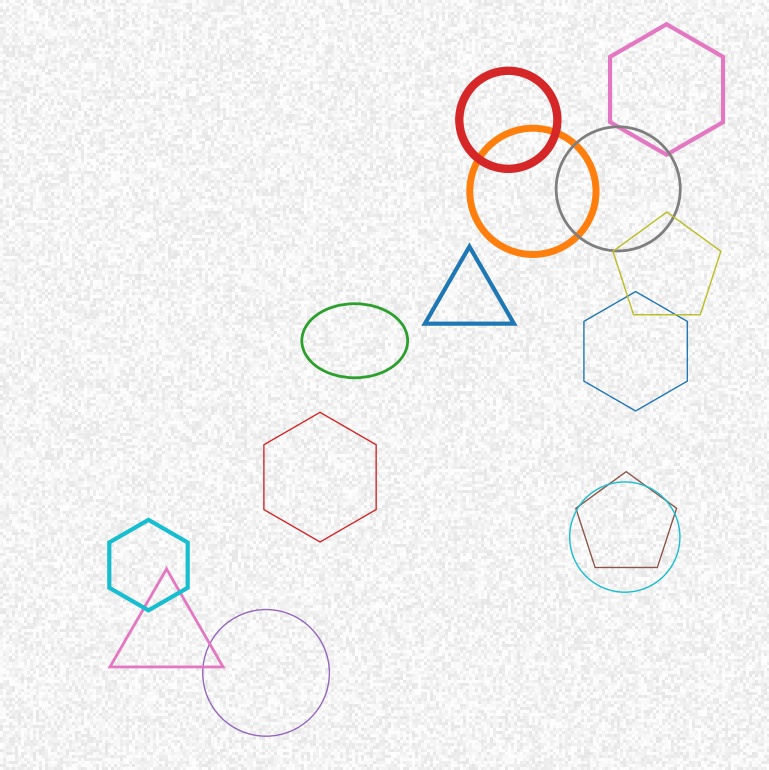[{"shape": "hexagon", "thickness": 0.5, "radius": 0.39, "center": [0.825, 0.544]}, {"shape": "triangle", "thickness": 1.5, "radius": 0.33, "center": [0.61, 0.613]}, {"shape": "circle", "thickness": 2.5, "radius": 0.41, "center": [0.692, 0.751]}, {"shape": "oval", "thickness": 1, "radius": 0.34, "center": [0.461, 0.557]}, {"shape": "hexagon", "thickness": 0.5, "radius": 0.42, "center": [0.416, 0.38]}, {"shape": "circle", "thickness": 3, "radius": 0.32, "center": [0.66, 0.844]}, {"shape": "circle", "thickness": 0.5, "radius": 0.41, "center": [0.346, 0.126]}, {"shape": "pentagon", "thickness": 0.5, "radius": 0.34, "center": [0.813, 0.319]}, {"shape": "hexagon", "thickness": 1.5, "radius": 0.42, "center": [0.866, 0.884]}, {"shape": "triangle", "thickness": 1, "radius": 0.42, "center": [0.216, 0.176]}, {"shape": "circle", "thickness": 1, "radius": 0.4, "center": [0.803, 0.755]}, {"shape": "pentagon", "thickness": 0.5, "radius": 0.37, "center": [0.866, 0.651]}, {"shape": "hexagon", "thickness": 1.5, "radius": 0.29, "center": [0.193, 0.266]}, {"shape": "circle", "thickness": 0.5, "radius": 0.36, "center": [0.811, 0.303]}]